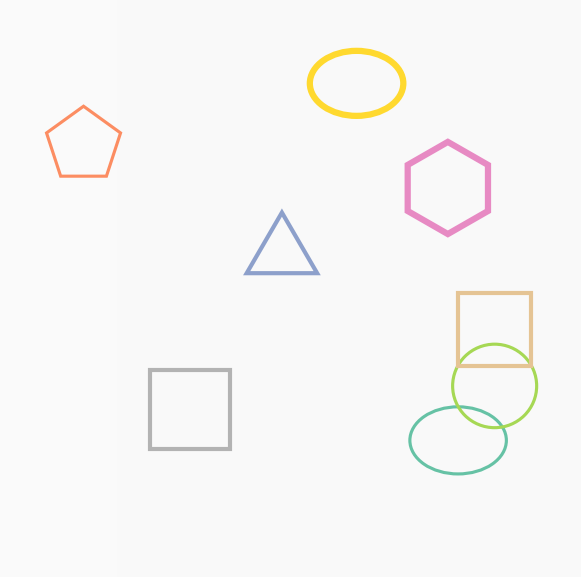[{"shape": "oval", "thickness": 1.5, "radius": 0.42, "center": [0.788, 0.237]}, {"shape": "pentagon", "thickness": 1.5, "radius": 0.33, "center": [0.144, 0.748]}, {"shape": "triangle", "thickness": 2, "radius": 0.35, "center": [0.485, 0.561]}, {"shape": "hexagon", "thickness": 3, "radius": 0.4, "center": [0.77, 0.674]}, {"shape": "circle", "thickness": 1.5, "radius": 0.36, "center": [0.851, 0.331]}, {"shape": "oval", "thickness": 3, "radius": 0.4, "center": [0.613, 0.855]}, {"shape": "square", "thickness": 2, "radius": 0.31, "center": [0.852, 0.428]}, {"shape": "square", "thickness": 2, "radius": 0.34, "center": [0.326, 0.29]}]